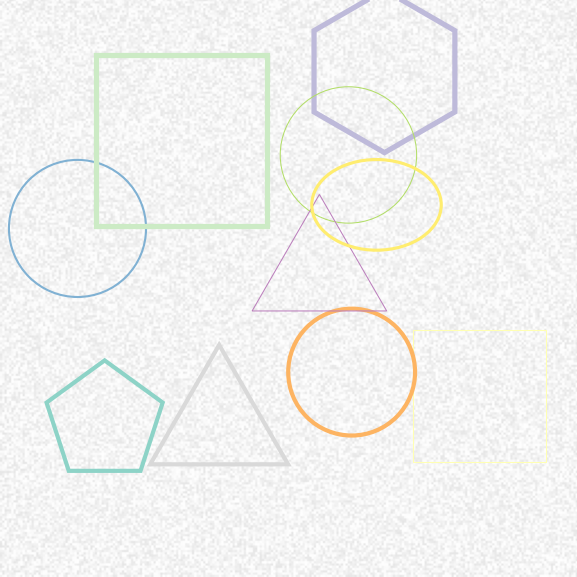[{"shape": "pentagon", "thickness": 2, "radius": 0.53, "center": [0.181, 0.269]}, {"shape": "square", "thickness": 0.5, "radius": 0.57, "center": [0.83, 0.313]}, {"shape": "hexagon", "thickness": 2.5, "radius": 0.7, "center": [0.666, 0.876]}, {"shape": "circle", "thickness": 1, "radius": 0.59, "center": [0.134, 0.604]}, {"shape": "circle", "thickness": 2, "radius": 0.55, "center": [0.609, 0.355]}, {"shape": "circle", "thickness": 0.5, "radius": 0.59, "center": [0.603, 0.731]}, {"shape": "triangle", "thickness": 2, "radius": 0.69, "center": [0.38, 0.264]}, {"shape": "triangle", "thickness": 0.5, "radius": 0.67, "center": [0.553, 0.528]}, {"shape": "square", "thickness": 2.5, "radius": 0.74, "center": [0.314, 0.755]}, {"shape": "oval", "thickness": 1.5, "radius": 0.56, "center": [0.652, 0.644]}]